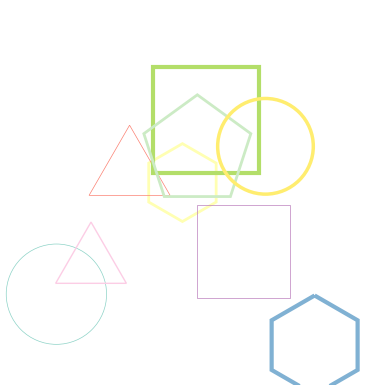[{"shape": "circle", "thickness": 0.5, "radius": 0.65, "center": [0.147, 0.236]}, {"shape": "hexagon", "thickness": 2, "radius": 0.51, "center": [0.474, 0.526]}, {"shape": "triangle", "thickness": 0.5, "radius": 0.61, "center": [0.337, 0.553]}, {"shape": "hexagon", "thickness": 3, "radius": 0.64, "center": [0.817, 0.104]}, {"shape": "square", "thickness": 3, "radius": 0.69, "center": [0.535, 0.689]}, {"shape": "triangle", "thickness": 1, "radius": 0.53, "center": [0.236, 0.317]}, {"shape": "square", "thickness": 0.5, "radius": 0.6, "center": [0.633, 0.348]}, {"shape": "pentagon", "thickness": 2, "radius": 0.73, "center": [0.513, 0.608]}, {"shape": "circle", "thickness": 2.5, "radius": 0.62, "center": [0.69, 0.62]}]